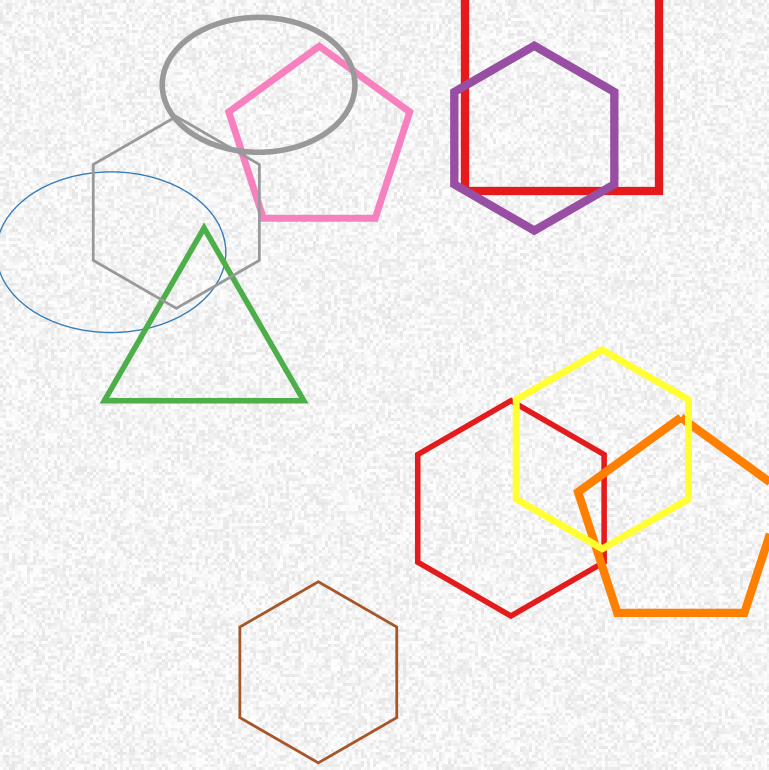[{"shape": "hexagon", "thickness": 2, "radius": 0.7, "center": [0.664, 0.34]}, {"shape": "square", "thickness": 3, "radius": 0.63, "center": [0.73, 0.878]}, {"shape": "oval", "thickness": 0.5, "radius": 0.75, "center": [0.144, 0.672]}, {"shape": "triangle", "thickness": 2, "radius": 0.75, "center": [0.265, 0.554]}, {"shape": "hexagon", "thickness": 3, "radius": 0.6, "center": [0.694, 0.821]}, {"shape": "pentagon", "thickness": 3, "radius": 0.7, "center": [0.884, 0.318]}, {"shape": "hexagon", "thickness": 2.5, "radius": 0.65, "center": [0.782, 0.416]}, {"shape": "hexagon", "thickness": 1, "radius": 0.59, "center": [0.413, 0.127]}, {"shape": "pentagon", "thickness": 2.5, "radius": 0.62, "center": [0.415, 0.816]}, {"shape": "hexagon", "thickness": 1, "radius": 0.62, "center": [0.229, 0.724]}, {"shape": "oval", "thickness": 2, "radius": 0.63, "center": [0.336, 0.89]}]